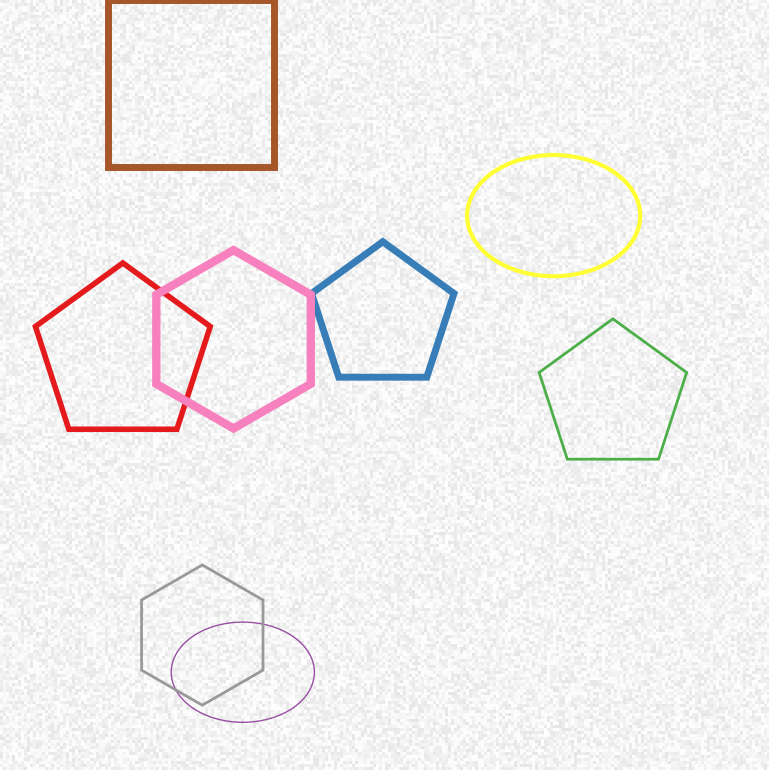[{"shape": "pentagon", "thickness": 2, "radius": 0.6, "center": [0.16, 0.539]}, {"shape": "pentagon", "thickness": 2.5, "radius": 0.49, "center": [0.497, 0.589]}, {"shape": "pentagon", "thickness": 1, "radius": 0.5, "center": [0.796, 0.485]}, {"shape": "oval", "thickness": 0.5, "radius": 0.46, "center": [0.315, 0.127]}, {"shape": "oval", "thickness": 1.5, "radius": 0.56, "center": [0.719, 0.72]}, {"shape": "square", "thickness": 2.5, "radius": 0.54, "center": [0.248, 0.892]}, {"shape": "hexagon", "thickness": 3, "radius": 0.58, "center": [0.303, 0.559]}, {"shape": "hexagon", "thickness": 1, "radius": 0.46, "center": [0.263, 0.175]}]